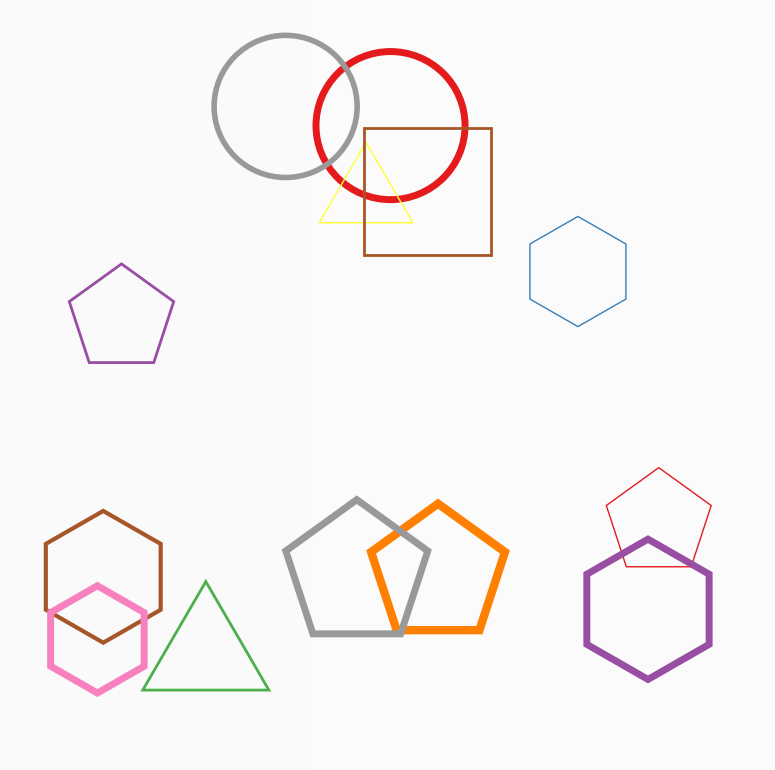[{"shape": "circle", "thickness": 2.5, "radius": 0.48, "center": [0.504, 0.837]}, {"shape": "pentagon", "thickness": 0.5, "radius": 0.36, "center": [0.85, 0.322]}, {"shape": "hexagon", "thickness": 0.5, "radius": 0.36, "center": [0.746, 0.647]}, {"shape": "triangle", "thickness": 1, "radius": 0.47, "center": [0.266, 0.151]}, {"shape": "pentagon", "thickness": 1, "radius": 0.35, "center": [0.157, 0.586]}, {"shape": "hexagon", "thickness": 2.5, "radius": 0.46, "center": [0.836, 0.209]}, {"shape": "pentagon", "thickness": 3, "radius": 0.45, "center": [0.565, 0.255]}, {"shape": "triangle", "thickness": 0.5, "radius": 0.35, "center": [0.472, 0.746]}, {"shape": "square", "thickness": 1, "radius": 0.41, "center": [0.552, 0.751]}, {"shape": "hexagon", "thickness": 1.5, "radius": 0.43, "center": [0.133, 0.251]}, {"shape": "hexagon", "thickness": 2.5, "radius": 0.35, "center": [0.126, 0.17]}, {"shape": "circle", "thickness": 2, "radius": 0.46, "center": [0.369, 0.862]}, {"shape": "pentagon", "thickness": 2.5, "radius": 0.48, "center": [0.46, 0.255]}]